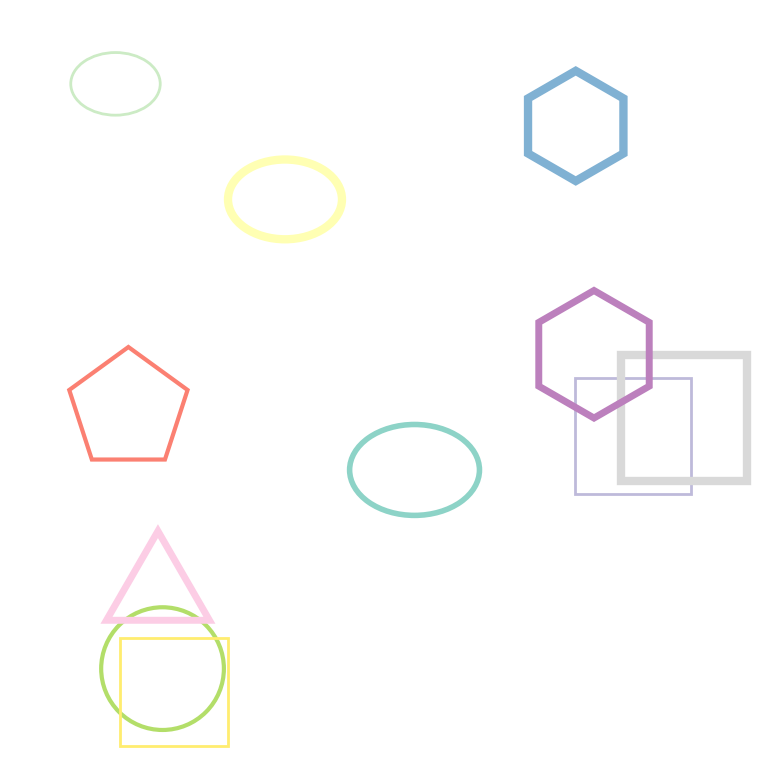[{"shape": "oval", "thickness": 2, "radius": 0.42, "center": [0.538, 0.39]}, {"shape": "oval", "thickness": 3, "radius": 0.37, "center": [0.37, 0.741]}, {"shape": "square", "thickness": 1, "radius": 0.38, "center": [0.822, 0.434]}, {"shape": "pentagon", "thickness": 1.5, "radius": 0.4, "center": [0.167, 0.469]}, {"shape": "hexagon", "thickness": 3, "radius": 0.36, "center": [0.748, 0.836]}, {"shape": "circle", "thickness": 1.5, "radius": 0.4, "center": [0.211, 0.132]}, {"shape": "triangle", "thickness": 2.5, "radius": 0.39, "center": [0.205, 0.233]}, {"shape": "square", "thickness": 3, "radius": 0.41, "center": [0.888, 0.457]}, {"shape": "hexagon", "thickness": 2.5, "radius": 0.41, "center": [0.771, 0.54]}, {"shape": "oval", "thickness": 1, "radius": 0.29, "center": [0.15, 0.891]}, {"shape": "square", "thickness": 1, "radius": 0.35, "center": [0.226, 0.102]}]